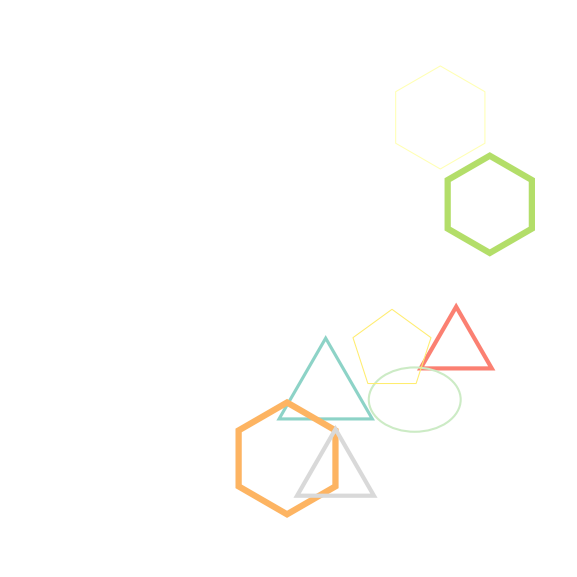[{"shape": "triangle", "thickness": 1.5, "radius": 0.47, "center": [0.564, 0.32]}, {"shape": "hexagon", "thickness": 0.5, "radius": 0.45, "center": [0.762, 0.796]}, {"shape": "triangle", "thickness": 2, "radius": 0.36, "center": [0.79, 0.397]}, {"shape": "hexagon", "thickness": 3, "radius": 0.48, "center": [0.497, 0.205]}, {"shape": "hexagon", "thickness": 3, "radius": 0.42, "center": [0.848, 0.645]}, {"shape": "triangle", "thickness": 2, "radius": 0.38, "center": [0.581, 0.179]}, {"shape": "oval", "thickness": 1, "radius": 0.4, "center": [0.718, 0.307]}, {"shape": "pentagon", "thickness": 0.5, "radius": 0.36, "center": [0.679, 0.392]}]